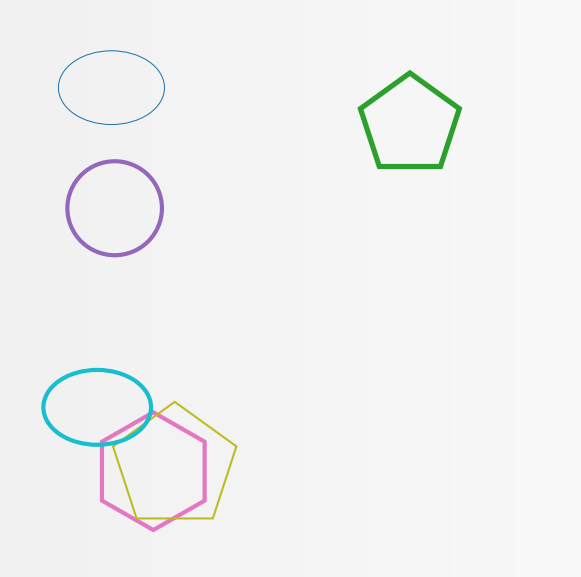[{"shape": "oval", "thickness": 0.5, "radius": 0.46, "center": [0.192, 0.847]}, {"shape": "pentagon", "thickness": 2.5, "radius": 0.45, "center": [0.705, 0.783]}, {"shape": "circle", "thickness": 2, "radius": 0.41, "center": [0.197, 0.639]}, {"shape": "hexagon", "thickness": 2, "radius": 0.51, "center": [0.264, 0.183]}, {"shape": "pentagon", "thickness": 1, "radius": 0.56, "center": [0.301, 0.192]}, {"shape": "oval", "thickness": 2, "radius": 0.46, "center": [0.167, 0.294]}]